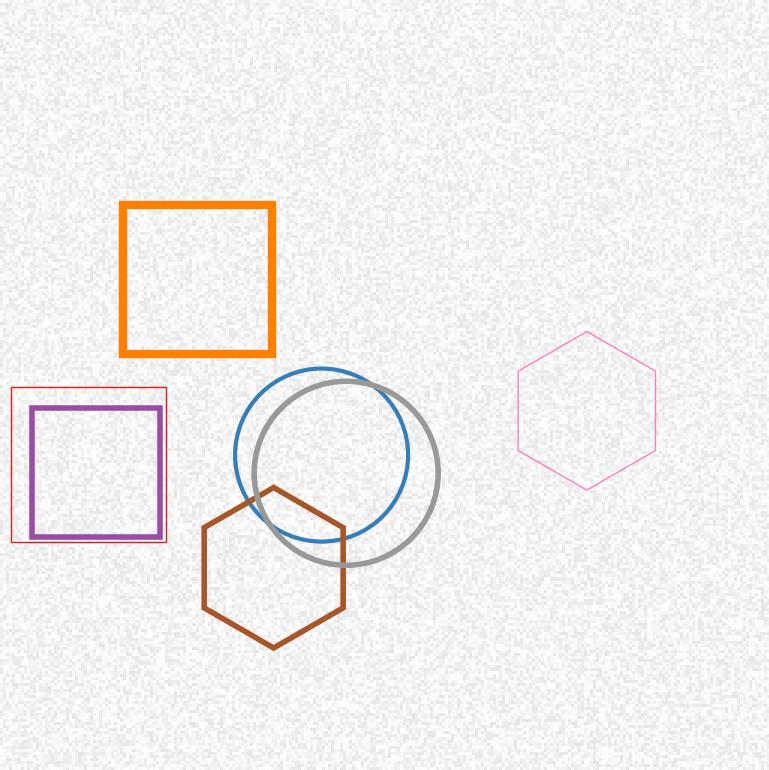[{"shape": "square", "thickness": 0.5, "radius": 0.5, "center": [0.115, 0.397]}, {"shape": "circle", "thickness": 1.5, "radius": 0.56, "center": [0.418, 0.409]}, {"shape": "square", "thickness": 2, "radius": 0.42, "center": [0.124, 0.386]}, {"shape": "square", "thickness": 3, "radius": 0.48, "center": [0.257, 0.637]}, {"shape": "hexagon", "thickness": 2, "radius": 0.52, "center": [0.355, 0.263]}, {"shape": "hexagon", "thickness": 0.5, "radius": 0.51, "center": [0.762, 0.466]}, {"shape": "circle", "thickness": 2, "radius": 0.6, "center": [0.45, 0.385]}]